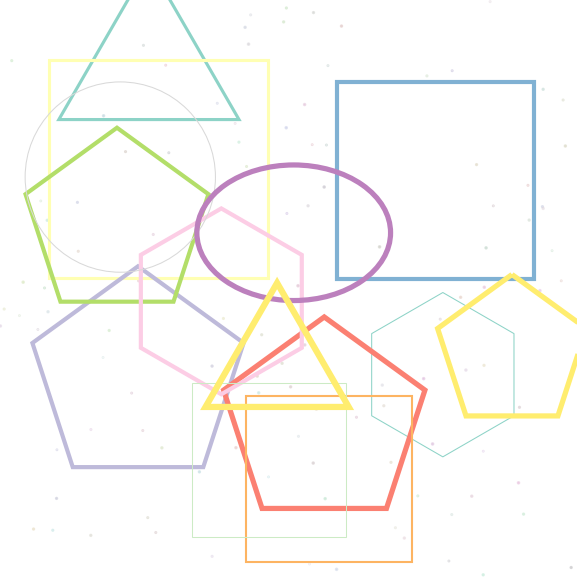[{"shape": "triangle", "thickness": 1.5, "radius": 0.9, "center": [0.258, 0.882]}, {"shape": "hexagon", "thickness": 0.5, "radius": 0.71, "center": [0.767, 0.35]}, {"shape": "square", "thickness": 1.5, "radius": 0.95, "center": [0.275, 0.706]}, {"shape": "pentagon", "thickness": 2, "radius": 0.96, "center": [0.239, 0.346]}, {"shape": "pentagon", "thickness": 2.5, "radius": 0.92, "center": [0.561, 0.267]}, {"shape": "square", "thickness": 2, "radius": 0.85, "center": [0.754, 0.686]}, {"shape": "square", "thickness": 1, "radius": 0.72, "center": [0.57, 0.169]}, {"shape": "pentagon", "thickness": 2, "radius": 0.83, "center": [0.203, 0.611]}, {"shape": "hexagon", "thickness": 2, "radius": 0.8, "center": [0.383, 0.477]}, {"shape": "circle", "thickness": 0.5, "radius": 0.82, "center": [0.208, 0.693]}, {"shape": "oval", "thickness": 2.5, "radius": 0.84, "center": [0.509, 0.596]}, {"shape": "square", "thickness": 0.5, "radius": 0.67, "center": [0.465, 0.203]}, {"shape": "triangle", "thickness": 3, "radius": 0.72, "center": [0.48, 0.366]}, {"shape": "pentagon", "thickness": 2.5, "radius": 0.68, "center": [0.887, 0.388]}]